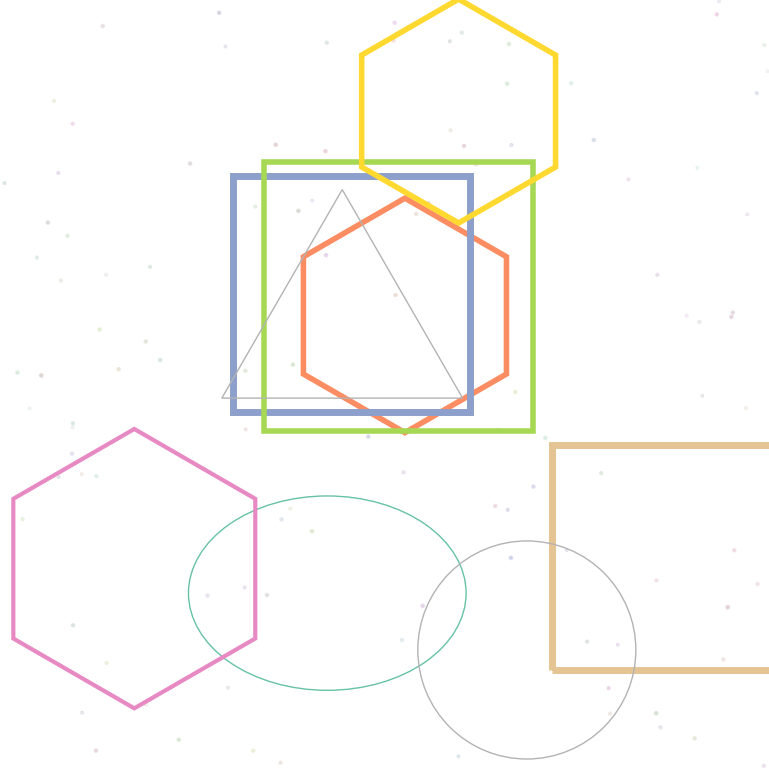[{"shape": "oval", "thickness": 0.5, "radius": 0.9, "center": [0.425, 0.23]}, {"shape": "hexagon", "thickness": 2, "radius": 0.76, "center": [0.526, 0.59]}, {"shape": "square", "thickness": 2.5, "radius": 0.77, "center": [0.456, 0.618]}, {"shape": "hexagon", "thickness": 1.5, "radius": 0.91, "center": [0.174, 0.261]}, {"shape": "square", "thickness": 2, "radius": 0.87, "center": [0.518, 0.615]}, {"shape": "hexagon", "thickness": 2, "radius": 0.73, "center": [0.596, 0.856]}, {"shape": "square", "thickness": 2.5, "radius": 0.73, "center": [0.863, 0.276]}, {"shape": "triangle", "thickness": 0.5, "radius": 0.9, "center": [0.444, 0.573]}, {"shape": "circle", "thickness": 0.5, "radius": 0.71, "center": [0.684, 0.156]}]